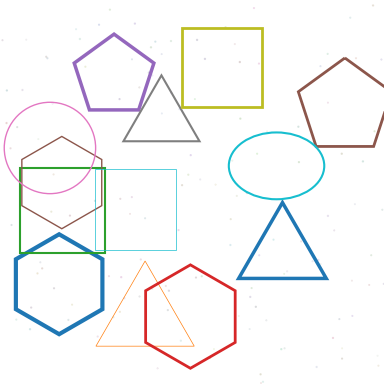[{"shape": "hexagon", "thickness": 3, "radius": 0.65, "center": [0.154, 0.262]}, {"shape": "triangle", "thickness": 2.5, "radius": 0.66, "center": [0.734, 0.342]}, {"shape": "triangle", "thickness": 0.5, "radius": 0.74, "center": [0.377, 0.175]}, {"shape": "square", "thickness": 1.5, "radius": 0.55, "center": [0.162, 0.453]}, {"shape": "hexagon", "thickness": 2, "radius": 0.67, "center": [0.495, 0.178]}, {"shape": "pentagon", "thickness": 2.5, "radius": 0.54, "center": [0.296, 0.803]}, {"shape": "hexagon", "thickness": 1, "radius": 0.6, "center": [0.161, 0.526]}, {"shape": "pentagon", "thickness": 2, "radius": 0.64, "center": [0.896, 0.722]}, {"shape": "circle", "thickness": 1, "radius": 0.59, "center": [0.13, 0.616]}, {"shape": "triangle", "thickness": 1.5, "radius": 0.57, "center": [0.419, 0.69]}, {"shape": "square", "thickness": 2, "radius": 0.52, "center": [0.577, 0.825]}, {"shape": "square", "thickness": 0.5, "radius": 0.52, "center": [0.352, 0.456]}, {"shape": "oval", "thickness": 1.5, "radius": 0.62, "center": [0.718, 0.569]}]